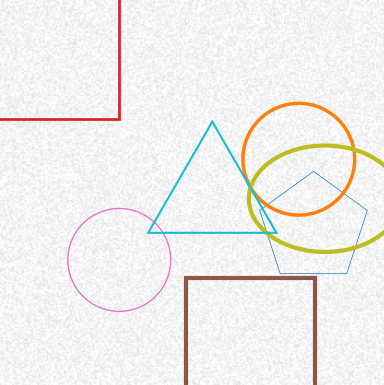[{"shape": "pentagon", "thickness": 0.5, "radius": 0.73, "center": [0.814, 0.408]}, {"shape": "circle", "thickness": 2.5, "radius": 0.73, "center": [0.776, 0.586]}, {"shape": "square", "thickness": 2, "radius": 0.81, "center": [0.145, 0.854]}, {"shape": "square", "thickness": 3, "radius": 0.84, "center": [0.65, 0.11]}, {"shape": "circle", "thickness": 1, "radius": 0.67, "center": [0.31, 0.325]}, {"shape": "oval", "thickness": 3, "radius": 0.99, "center": [0.844, 0.484]}, {"shape": "triangle", "thickness": 1.5, "radius": 0.96, "center": [0.551, 0.491]}]